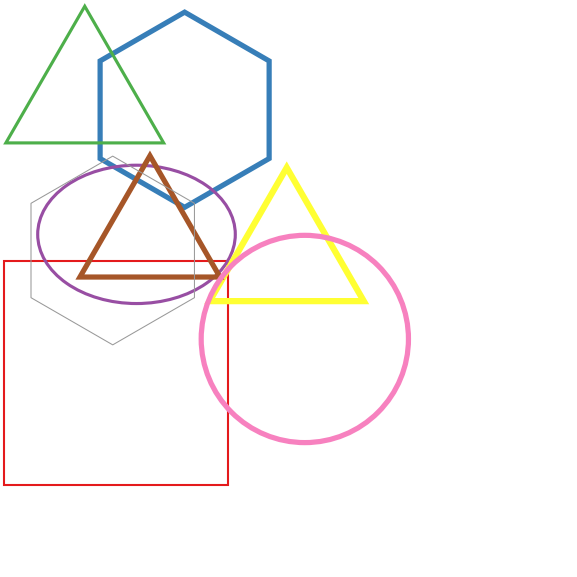[{"shape": "square", "thickness": 1, "radius": 0.97, "center": [0.201, 0.353]}, {"shape": "hexagon", "thickness": 2.5, "radius": 0.84, "center": [0.32, 0.809]}, {"shape": "triangle", "thickness": 1.5, "radius": 0.79, "center": [0.147, 0.831]}, {"shape": "oval", "thickness": 1.5, "radius": 0.86, "center": [0.236, 0.593]}, {"shape": "triangle", "thickness": 3, "radius": 0.77, "center": [0.496, 0.555]}, {"shape": "triangle", "thickness": 2.5, "radius": 0.7, "center": [0.26, 0.589]}, {"shape": "circle", "thickness": 2.5, "radius": 0.9, "center": [0.528, 0.412]}, {"shape": "hexagon", "thickness": 0.5, "radius": 0.82, "center": [0.195, 0.565]}]